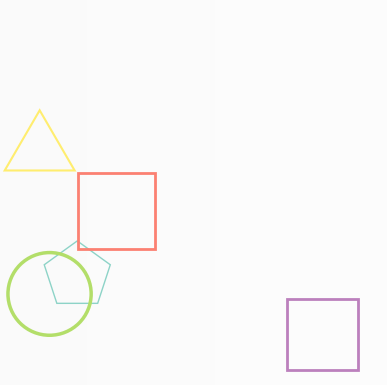[{"shape": "pentagon", "thickness": 1, "radius": 0.45, "center": [0.199, 0.285]}, {"shape": "square", "thickness": 2, "radius": 0.5, "center": [0.301, 0.452]}, {"shape": "circle", "thickness": 2.5, "radius": 0.54, "center": [0.128, 0.237]}, {"shape": "square", "thickness": 2, "radius": 0.46, "center": [0.831, 0.131]}, {"shape": "triangle", "thickness": 1.5, "radius": 0.52, "center": [0.102, 0.609]}]